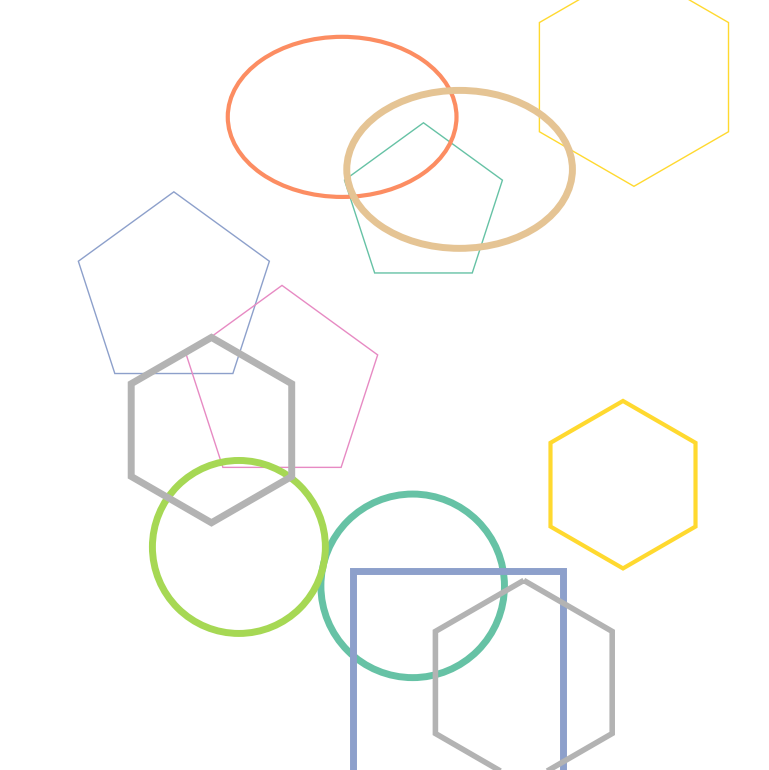[{"shape": "circle", "thickness": 2.5, "radius": 0.6, "center": [0.536, 0.239]}, {"shape": "pentagon", "thickness": 0.5, "radius": 0.54, "center": [0.55, 0.733]}, {"shape": "oval", "thickness": 1.5, "radius": 0.74, "center": [0.444, 0.848]}, {"shape": "square", "thickness": 2.5, "radius": 0.68, "center": [0.595, 0.122]}, {"shape": "pentagon", "thickness": 0.5, "radius": 0.65, "center": [0.226, 0.62]}, {"shape": "pentagon", "thickness": 0.5, "radius": 0.65, "center": [0.366, 0.499]}, {"shape": "circle", "thickness": 2.5, "radius": 0.56, "center": [0.31, 0.29]}, {"shape": "hexagon", "thickness": 0.5, "radius": 0.71, "center": [0.823, 0.9]}, {"shape": "hexagon", "thickness": 1.5, "radius": 0.54, "center": [0.809, 0.371]}, {"shape": "oval", "thickness": 2.5, "radius": 0.73, "center": [0.597, 0.78]}, {"shape": "hexagon", "thickness": 2.5, "radius": 0.6, "center": [0.275, 0.441]}, {"shape": "hexagon", "thickness": 2, "radius": 0.66, "center": [0.68, 0.114]}]